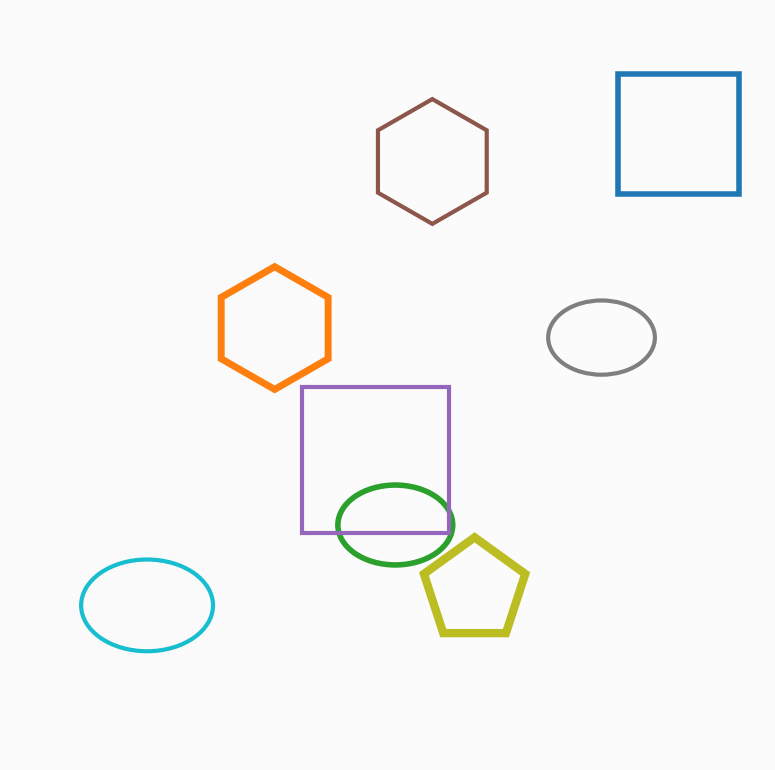[{"shape": "square", "thickness": 2, "radius": 0.39, "center": [0.876, 0.826]}, {"shape": "hexagon", "thickness": 2.5, "radius": 0.4, "center": [0.354, 0.574]}, {"shape": "oval", "thickness": 2, "radius": 0.37, "center": [0.51, 0.318]}, {"shape": "square", "thickness": 1.5, "radius": 0.47, "center": [0.484, 0.403]}, {"shape": "hexagon", "thickness": 1.5, "radius": 0.41, "center": [0.558, 0.79]}, {"shape": "oval", "thickness": 1.5, "radius": 0.34, "center": [0.776, 0.562]}, {"shape": "pentagon", "thickness": 3, "radius": 0.34, "center": [0.612, 0.233]}, {"shape": "oval", "thickness": 1.5, "radius": 0.43, "center": [0.19, 0.214]}]